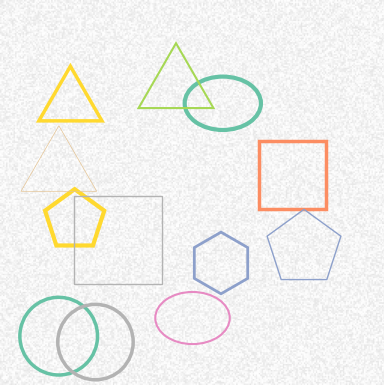[{"shape": "oval", "thickness": 3, "radius": 0.5, "center": [0.579, 0.732]}, {"shape": "circle", "thickness": 2.5, "radius": 0.5, "center": [0.152, 0.127]}, {"shape": "square", "thickness": 2.5, "radius": 0.44, "center": [0.759, 0.545]}, {"shape": "pentagon", "thickness": 1, "radius": 0.5, "center": [0.79, 0.355]}, {"shape": "hexagon", "thickness": 2, "radius": 0.4, "center": [0.574, 0.317]}, {"shape": "oval", "thickness": 1.5, "radius": 0.48, "center": [0.5, 0.174]}, {"shape": "triangle", "thickness": 1.5, "radius": 0.56, "center": [0.457, 0.775]}, {"shape": "triangle", "thickness": 2.5, "radius": 0.47, "center": [0.183, 0.733]}, {"shape": "pentagon", "thickness": 3, "radius": 0.4, "center": [0.194, 0.428]}, {"shape": "triangle", "thickness": 0.5, "radius": 0.57, "center": [0.153, 0.56]}, {"shape": "circle", "thickness": 2.5, "radius": 0.49, "center": [0.248, 0.112]}, {"shape": "square", "thickness": 1, "radius": 0.57, "center": [0.305, 0.377]}]